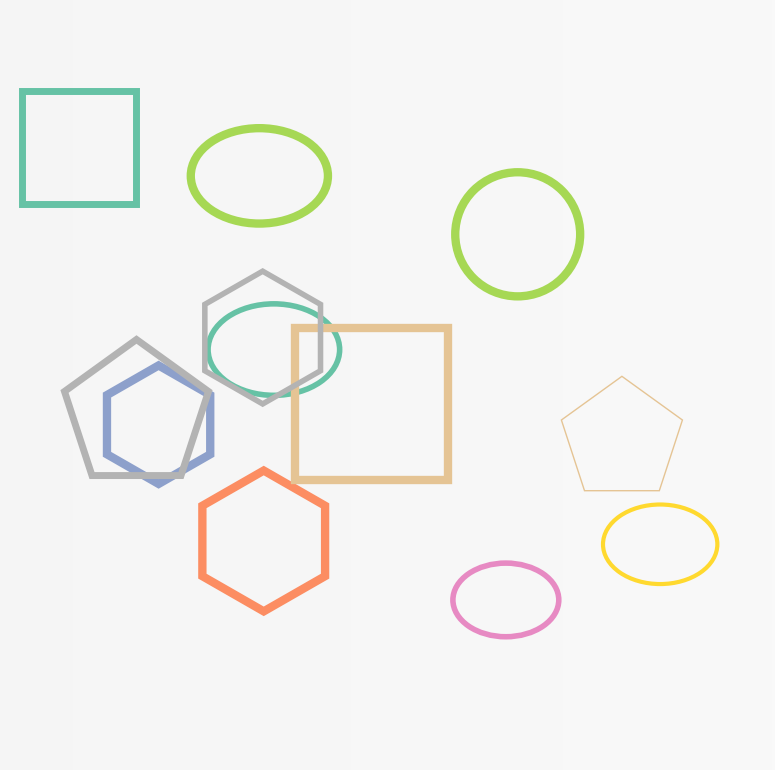[{"shape": "square", "thickness": 2.5, "radius": 0.37, "center": [0.102, 0.808]}, {"shape": "oval", "thickness": 2, "radius": 0.42, "center": [0.353, 0.546]}, {"shape": "hexagon", "thickness": 3, "radius": 0.46, "center": [0.34, 0.297]}, {"shape": "oval", "thickness": 0.5, "radius": 0.34, "center": [0.653, 0.221]}, {"shape": "hexagon", "thickness": 3, "radius": 0.38, "center": [0.205, 0.448]}, {"shape": "oval", "thickness": 2, "radius": 0.34, "center": [0.653, 0.221]}, {"shape": "circle", "thickness": 3, "radius": 0.4, "center": [0.668, 0.696]}, {"shape": "oval", "thickness": 3, "radius": 0.44, "center": [0.335, 0.772]}, {"shape": "oval", "thickness": 1.5, "radius": 0.37, "center": [0.852, 0.293]}, {"shape": "pentagon", "thickness": 0.5, "radius": 0.41, "center": [0.802, 0.429]}, {"shape": "square", "thickness": 3, "radius": 0.49, "center": [0.48, 0.476]}, {"shape": "hexagon", "thickness": 2, "radius": 0.43, "center": [0.339, 0.562]}, {"shape": "pentagon", "thickness": 2.5, "radius": 0.49, "center": [0.176, 0.461]}]